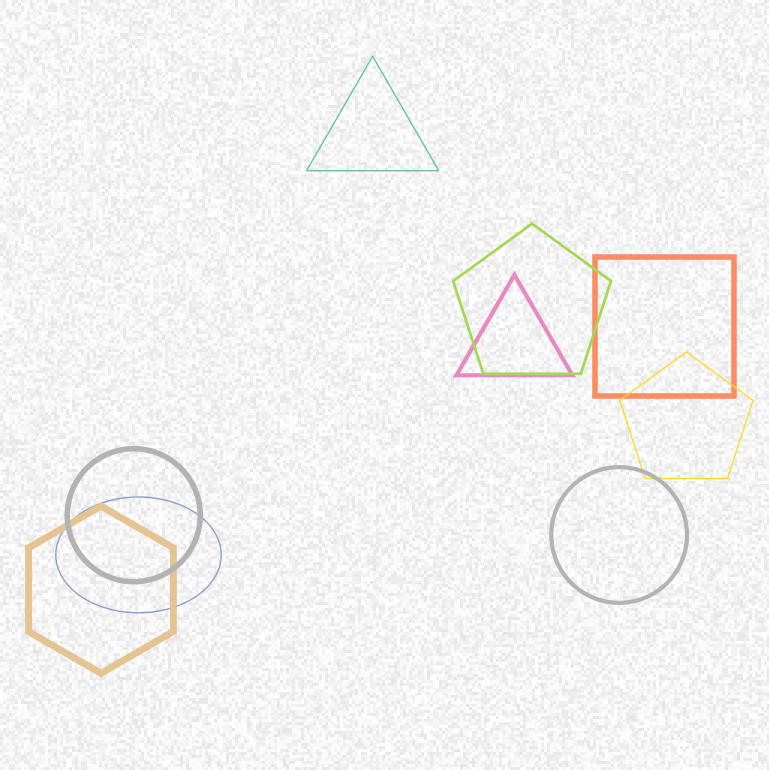[{"shape": "triangle", "thickness": 0.5, "radius": 0.5, "center": [0.484, 0.828]}, {"shape": "square", "thickness": 2, "radius": 0.45, "center": [0.862, 0.576]}, {"shape": "oval", "thickness": 0.5, "radius": 0.54, "center": [0.18, 0.279]}, {"shape": "triangle", "thickness": 1.5, "radius": 0.43, "center": [0.668, 0.556]}, {"shape": "pentagon", "thickness": 1, "radius": 0.54, "center": [0.691, 0.602]}, {"shape": "pentagon", "thickness": 0.5, "radius": 0.45, "center": [0.891, 0.452]}, {"shape": "hexagon", "thickness": 2.5, "radius": 0.54, "center": [0.131, 0.234]}, {"shape": "circle", "thickness": 2, "radius": 0.43, "center": [0.174, 0.331]}, {"shape": "circle", "thickness": 1.5, "radius": 0.44, "center": [0.804, 0.305]}]